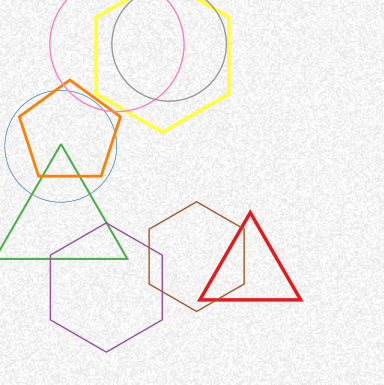[{"shape": "triangle", "thickness": 2.5, "radius": 0.76, "center": [0.65, 0.297]}, {"shape": "circle", "thickness": 0.5, "radius": 0.73, "center": [0.158, 0.62]}, {"shape": "triangle", "thickness": 1.5, "radius": 0.99, "center": [0.159, 0.427]}, {"shape": "hexagon", "thickness": 1, "radius": 0.84, "center": [0.276, 0.253]}, {"shape": "pentagon", "thickness": 2, "radius": 0.69, "center": [0.181, 0.654]}, {"shape": "hexagon", "thickness": 2.5, "radius": 1.0, "center": [0.422, 0.856]}, {"shape": "hexagon", "thickness": 1, "radius": 0.71, "center": [0.511, 0.334]}, {"shape": "circle", "thickness": 1, "radius": 0.87, "center": [0.304, 0.884]}, {"shape": "circle", "thickness": 1, "radius": 0.74, "center": [0.439, 0.886]}]